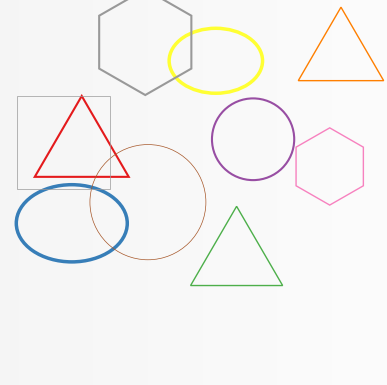[{"shape": "triangle", "thickness": 1.5, "radius": 0.7, "center": [0.211, 0.611]}, {"shape": "oval", "thickness": 2.5, "radius": 0.72, "center": [0.185, 0.42]}, {"shape": "triangle", "thickness": 1, "radius": 0.69, "center": [0.611, 0.327]}, {"shape": "circle", "thickness": 1.5, "radius": 0.53, "center": [0.653, 0.638]}, {"shape": "triangle", "thickness": 1, "radius": 0.64, "center": [0.88, 0.854]}, {"shape": "oval", "thickness": 2.5, "radius": 0.6, "center": [0.557, 0.842]}, {"shape": "circle", "thickness": 0.5, "radius": 0.75, "center": [0.382, 0.475]}, {"shape": "hexagon", "thickness": 1, "radius": 0.5, "center": [0.851, 0.568]}, {"shape": "square", "thickness": 0.5, "radius": 0.6, "center": [0.164, 0.631]}, {"shape": "hexagon", "thickness": 1.5, "radius": 0.69, "center": [0.375, 0.891]}]